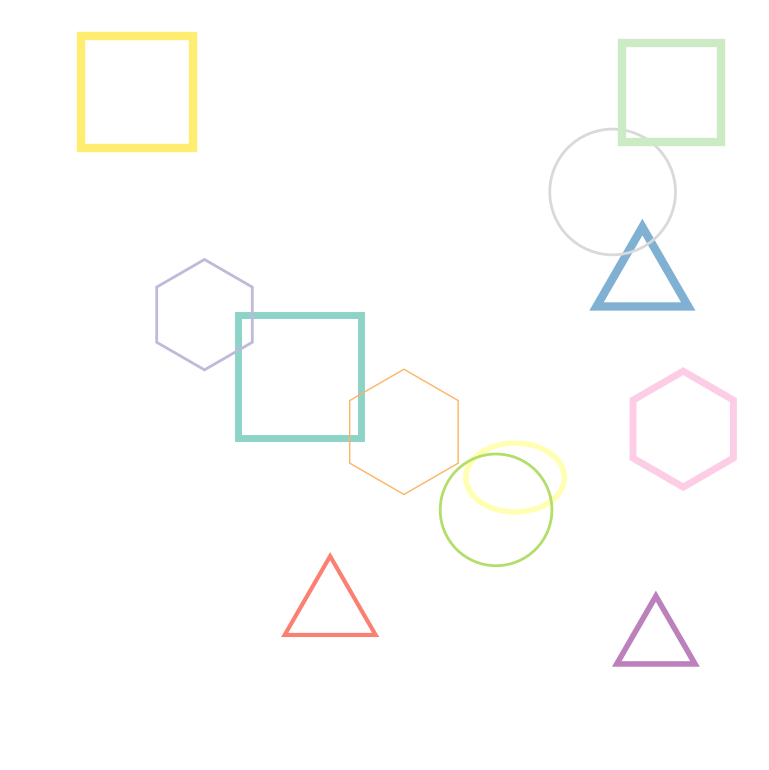[{"shape": "square", "thickness": 2.5, "radius": 0.4, "center": [0.389, 0.511]}, {"shape": "oval", "thickness": 2, "radius": 0.32, "center": [0.669, 0.38]}, {"shape": "hexagon", "thickness": 1, "radius": 0.36, "center": [0.266, 0.591]}, {"shape": "triangle", "thickness": 1.5, "radius": 0.34, "center": [0.429, 0.209]}, {"shape": "triangle", "thickness": 3, "radius": 0.34, "center": [0.834, 0.636]}, {"shape": "hexagon", "thickness": 0.5, "radius": 0.41, "center": [0.525, 0.439]}, {"shape": "circle", "thickness": 1, "radius": 0.36, "center": [0.644, 0.338]}, {"shape": "hexagon", "thickness": 2.5, "radius": 0.38, "center": [0.887, 0.443]}, {"shape": "circle", "thickness": 1, "radius": 0.41, "center": [0.796, 0.751]}, {"shape": "triangle", "thickness": 2, "radius": 0.29, "center": [0.852, 0.167]}, {"shape": "square", "thickness": 3, "radius": 0.32, "center": [0.872, 0.88]}, {"shape": "square", "thickness": 3, "radius": 0.36, "center": [0.177, 0.88]}]